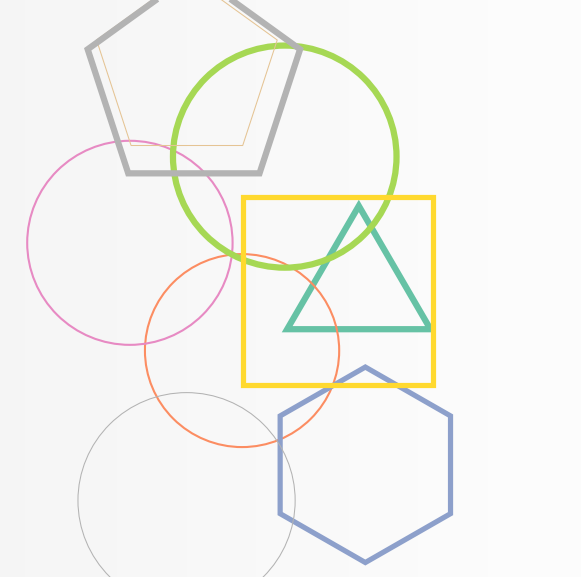[{"shape": "triangle", "thickness": 3, "radius": 0.71, "center": [0.617, 0.5]}, {"shape": "circle", "thickness": 1, "radius": 0.84, "center": [0.416, 0.392]}, {"shape": "hexagon", "thickness": 2.5, "radius": 0.85, "center": [0.629, 0.194]}, {"shape": "circle", "thickness": 1, "radius": 0.88, "center": [0.223, 0.579]}, {"shape": "circle", "thickness": 3, "radius": 0.96, "center": [0.49, 0.728]}, {"shape": "square", "thickness": 2.5, "radius": 0.82, "center": [0.582, 0.495]}, {"shape": "pentagon", "thickness": 0.5, "radius": 0.82, "center": [0.322, 0.879]}, {"shape": "pentagon", "thickness": 3, "radius": 0.96, "center": [0.334, 0.854]}, {"shape": "circle", "thickness": 0.5, "radius": 0.93, "center": [0.321, 0.132]}]